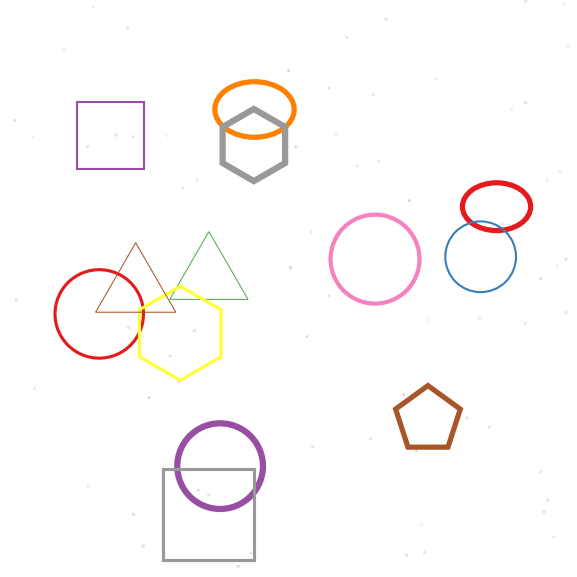[{"shape": "oval", "thickness": 2.5, "radius": 0.3, "center": [0.86, 0.641]}, {"shape": "circle", "thickness": 1.5, "radius": 0.38, "center": [0.172, 0.456]}, {"shape": "circle", "thickness": 1, "radius": 0.31, "center": [0.832, 0.554]}, {"shape": "triangle", "thickness": 0.5, "radius": 0.39, "center": [0.362, 0.52]}, {"shape": "circle", "thickness": 3, "radius": 0.37, "center": [0.381, 0.192]}, {"shape": "square", "thickness": 1, "radius": 0.29, "center": [0.192, 0.765]}, {"shape": "oval", "thickness": 2.5, "radius": 0.34, "center": [0.441, 0.81]}, {"shape": "hexagon", "thickness": 1.5, "radius": 0.41, "center": [0.312, 0.422]}, {"shape": "triangle", "thickness": 0.5, "radius": 0.4, "center": [0.235, 0.499]}, {"shape": "pentagon", "thickness": 2.5, "radius": 0.29, "center": [0.741, 0.273]}, {"shape": "circle", "thickness": 2, "radius": 0.38, "center": [0.649, 0.55]}, {"shape": "hexagon", "thickness": 3, "radius": 0.31, "center": [0.44, 0.748]}, {"shape": "square", "thickness": 1.5, "radius": 0.39, "center": [0.361, 0.108]}]